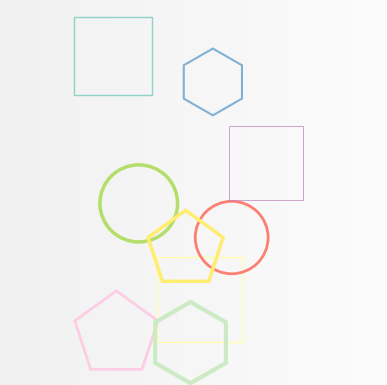[{"shape": "square", "thickness": 1, "radius": 0.51, "center": [0.291, 0.855]}, {"shape": "square", "thickness": 1, "radius": 0.55, "center": [0.515, 0.221]}, {"shape": "circle", "thickness": 2, "radius": 0.47, "center": [0.598, 0.383]}, {"shape": "hexagon", "thickness": 1.5, "radius": 0.43, "center": [0.549, 0.787]}, {"shape": "circle", "thickness": 2.5, "radius": 0.5, "center": [0.358, 0.472]}, {"shape": "pentagon", "thickness": 2, "radius": 0.56, "center": [0.3, 0.132]}, {"shape": "square", "thickness": 0.5, "radius": 0.48, "center": [0.686, 0.578]}, {"shape": "hexagon", "thickness": 3, "radius": 0.53, "center": [0.492, 0.11]}, {"shape": "pentagon", "thickness": 2.5, "radius": 0.51, "center": [0.479, 0.352]}]